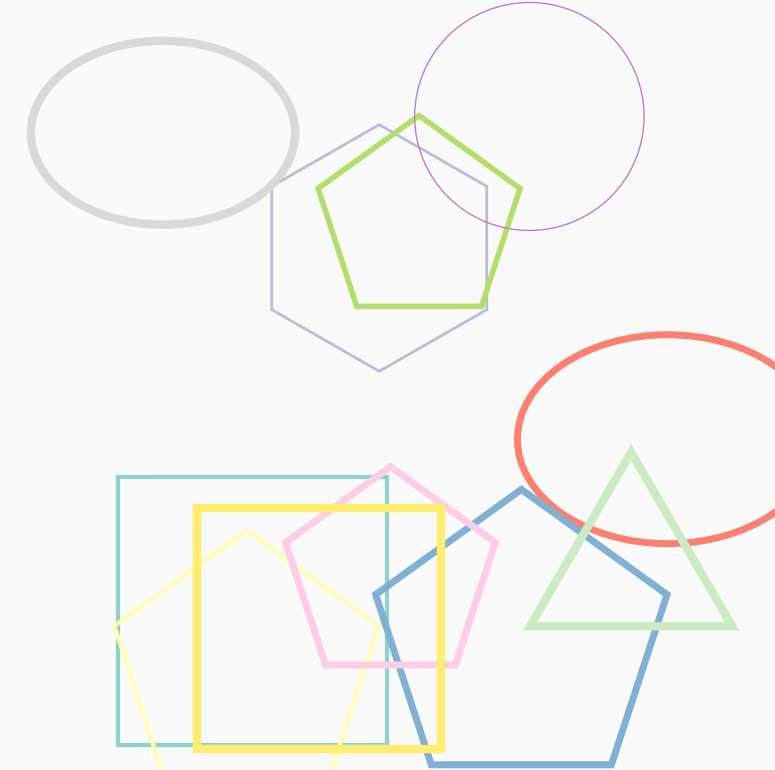[{"shape": "square", "thickness": 1.5, "radius": 0.87, "center": [0.326, 0.206]}, {"shape": "pentagon", "thickness": 1.5, "radius": 0.9, "center": [0.318, 0.132]}, {"shape": "hexagon", "thickness": 1, "radius": 0.8, "center": [0.489, 0.678]}, {"shape": "oval", "thickness": 2.5, "radius": 0.97, "center": [0.861, 0.43]}, {"shape": "pentagon", "thickness": 2.5, "radius": 0.99, "center": [0.673, 0.167]}, {"shape": "pentagon", "thickness": 2, "radius": 0.68, "center": [0.541, 0.713]}, {"shape": "pentagon", "thickness": 2.5, "radius": 0.71, "center": [0.504, 0.251]}, {"shape": "oval", "thickness": 3, "radius": 0.85, "center": [0.21, 0.828]}, {"shape": "circle", "thickness": 0.5, "radius": 0.74, "center": [0.683, 0.849]}, {"shape": "triangle", "thickness": 3, "radius": 0.75, "center": [0.814, 0.262]}, {"shape": "square", "thickness": 3, "radius": 0.78, "center": [0.412, 0.184]}]